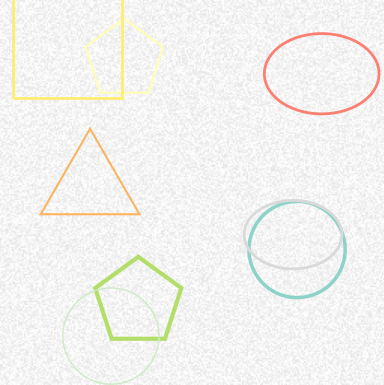[{"shape": "circle", "thickness": 2.5, "radius": 0.62, "center": [0.772, 0.352]}, {"shape": "pentagon", "thickness": 1.5, "radius": 0.53, "center": [0.323, 0.845]}, {"shape": "oval", "thickness": 2, "radius": 0.75, "center": [0.836, 0.809]}, {"shape": "triangle", "thickness": 1.5, "radius": 0.74, "center": [0.234, 0.518]}, {"shape": "pentagon", "thickness": 3, "radius": 0.59, "center": [0.359, 0.215]}, {"shape": "oval", "thickness": 2, "radius": 0.63, "center": [0.761, 0.39]}, {"shape": "circle", "thickness": 1, "radius": 0.63, "center": [0.288, 0.127]}, {"shape": "square", "thickness": 2, "radius": 0.71, "center": [0.175, 0.886]}]